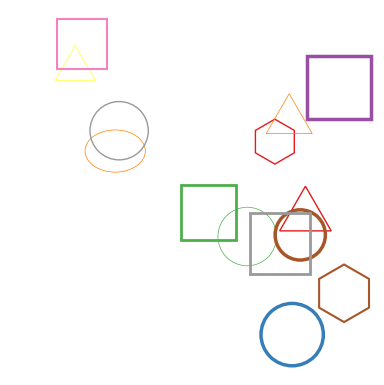[{"shape": "triangle", "thickness": 1, "radius": 0.39, "center": [0.793, 0.439]}, {"shape": "hexagon", "thickness": 1, "radius": 0.29, "center": [0.714, 0.632]}, {"shape": "circle", "thickness": 2.5, "radius": 0.4, "center": [0.759, 0.131]}, {"shape": "circle", "thickness": 0.5, "radius": 0.38, "center": [0.642, 0.386]}, {"shape": "square", "thickness": 2, "radius": 0.36, "center": [0.541, 0.448]}, {"shape": "square", "thickness": 2.5, "radius": 0.41, "center": [0.88, 0.773]}, {"shape": "triangle", "thickness": 0.5, "radius": 0.35, "center": [0.751, 0.687]}, {"shape": "oval", "thickness": 0.5, "radius": 0.39, "center": [0.299, 0.608]}, {"shape": "triangle", "thickness": 0.5, "radius": 0.3, "center": [0.195, 0.822]}, {"shape": "hexagon", "thickness": 1.5, "radius": 0.37, "center": [0.894, 0.238]}, {"shape": "circle", "thickness": 2.5, "radius": 0.33, "center": [0.78, 0.39]}, {"shape": "square", "thickness": 1.5, "radius": 0.33, "center": [0.213, 0.886]}, {"shape": "square", "thickness": 2, "radius": 0.39, "center": [0.728, 0.368]}, {"shape": "circle", "thickness": 1, "radius": 0.38, "center": [0.309, 0.66]}]